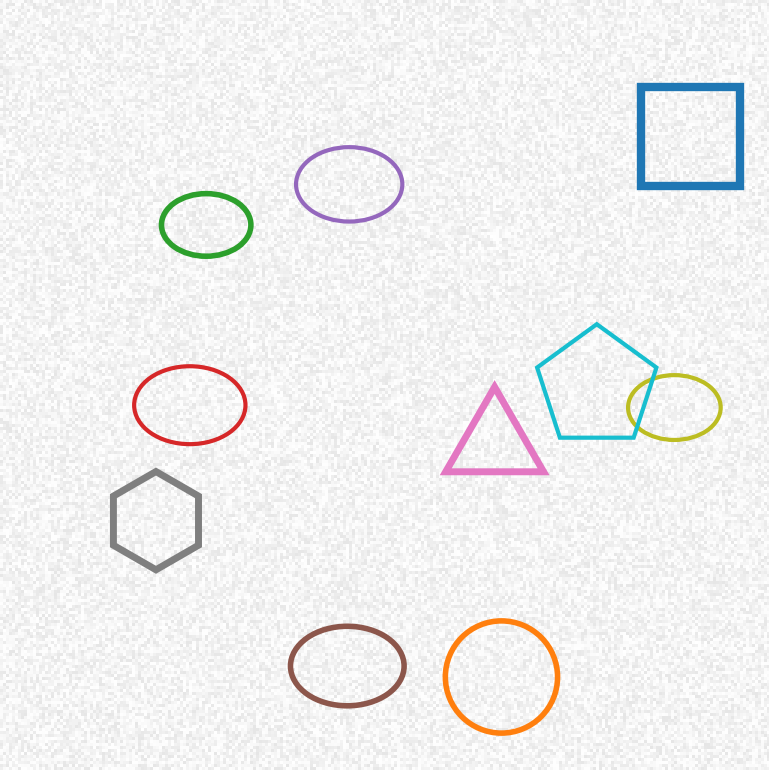[{"shape": "square", "thickness": 3, "radius": 0.32, "center": [0.897, 0.823]}, {"shape": "circle", "thickness": 2, "radius": 0.36, "center": [0.651, 0.121]}, {"shape": "oval", "thickness": 2, "radius": 0.29, "center": [0.268, 0.708]}, {"shape": "oval", "thickness": 1.5, "radius": 0.36, "center": [0.247, 0.474]}, {"shape": "oval", "thickness": 1.5, "radius": 0.35, "center": [0.453, 0.761]}, {"shape": "oval", "thickness": 2, "radius": 0.37, "center": [0.451, 0.135]}, {"shape": "triangle", "thickness": 2.5, "radius": 0.37, "center": [0.642, 0.424]}, {"shape": "hexagon", "thickness": 2.5, "radius": 0.32, "center": [0.203, 0.324]}, {"shape": "oval", "thickness": 1.5, "radius": 0.3, "center": [0.876, 0.471]}, {"shape": "pentagon", "thickness": 1.5, "radius": 0.41, "center": [0.775, 0.497]}]